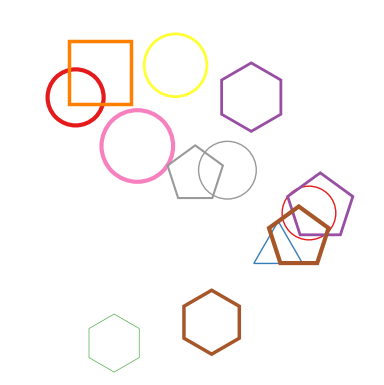[{"shape": "circle", "thickness": 3, "radius": 0.36, "center": [0.196, 0.747]}, {"shape": "circle", "thickness": 1, "radius": 0.35, "center": [0.803, 0.447]}, {"shape": "triangle", "thickness": 1, "radius": 0.37, "center": [0.723, 0.352]}, {"shape": "hexagon", "thickness": 0.5, "radius": 0.38, "center": [0.296, 0.109]}, {"shape": "pentagon", "thickness": 2, "radius": 0.44, "center": [0.832, 0.462]}, {"shape": "hexagon", "thickness": 2, "radius": 0.44, "center": [0.653, 0.748]}, {"shape": "square", "thickness": 2.5, "radius": 0.4, "center": [0.259, 0.812]}, {"shape": "circle", "thickness": 2, "radius": 0.41, "center": [0.456, 0.83]}, {"shape": "pentagon", "thickness": 3, "radius": 0.41, "center": [0.776, 0.382]}, {"shape": "hexagon", "thickness": 2.5, "radius": 0.42, "center": [0.55, 0.163]}, {"shape": "circle", "thickness": 3, "radius": 0.47, "center": [0.357, 0.621]}, {"shape": "pentagon", "thickness": 1.5, "radius": 0.38, "center": [0.507, 0.547]}, {"shape": "circle", "thickness": 1, "radius": 0.37, "center": [0.591, 0.558]}]